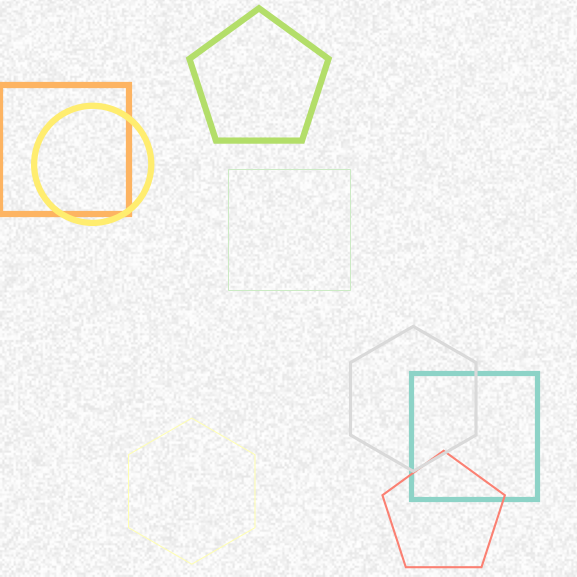[{"shape": "square", "thickness": 2.5, "radius": 0.55, "center": [0.82, 0.244]}, {"shape": "hexagon", "thickness": 0.5, "radius": 0.63, "center": [0.332, 0.149]}, {"shape": "pentagon", "thickness": 1, "radius": 0.56, "center": [0.768, 0.107]}, {"shape": "square", "thickness": 3, "radius": 0.56, "center": [0.111, 0.74]}, {"shape": "pentagon", "thickness": 3, "radius": 0.63, "center": [0.448, 0.858]}, {"shape": "hexagon", "thickness": 1.5, "radius": 0.63, "center": [0.716, 0.309]}, {"shape": "square", "thickness": 0.5, "radius": 0.52, "center": [0.5, 0.602]}, {"shape": "circle", "thickness": 3, "radius": 0.51, "center": [0.161, 0.715]}]